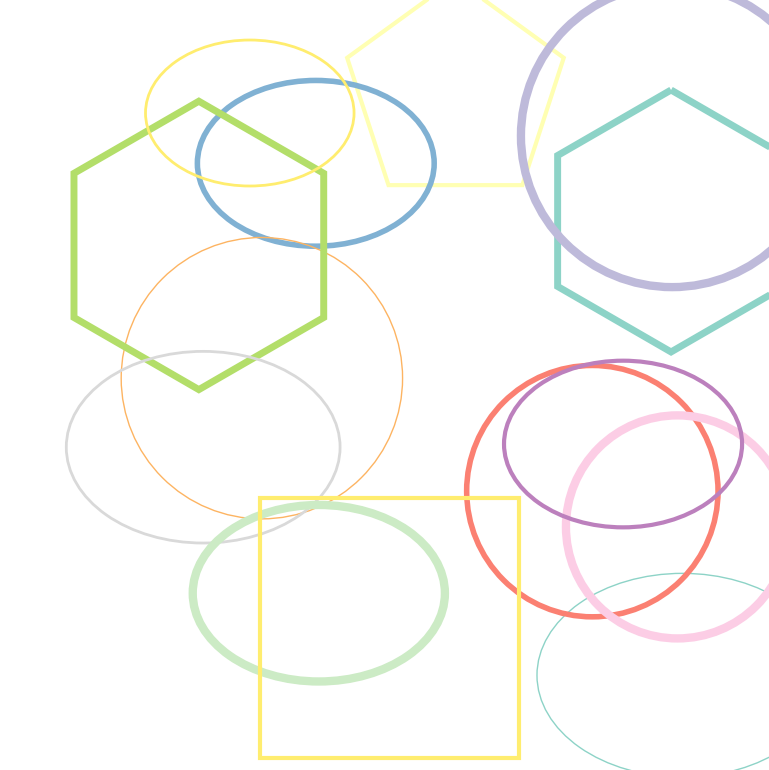[{"shape": "hexagon", "thickness": 2.5, "radius": 0.85, "center": [0.871, 0.713]}, {"shape": "oval", "thickness": 0.5, "radius": 0.95, "center": [0.886, 0.123]}, {"shape": "pentagon", "thickness": 1.5, "radius": 0.74, "center": [0.591, 0.879]}, {"shape": "circle", "thickness": 3, "radius": 0.98, "center": [0.873, 0.824]}, {"shape": "circle", "thickness": 2, "radius": 0.82, "center": [0.769, 0.362]}, {"shape": "oval", "thickness": 2, "radius": 0.77, "center": [0.41, 0.788]}, {"shape": "circle", "thickness": 0.5, "radius": 0.91, "center": [0.34, 0.509]}, {"shape": "hexagon", "thickness": 2.5, "radius": 0.94, "center": [0.258, 0.681]}, {"shape": "circle", "thickness": 3, "radius": 0.72, "center": [0.88, 0.316]}, {"shape": "oval", "thickness": 1, "radius": 0.89, "center": [0.264, 0.419]}, {"shape": "oval", "thickness": 1.5, "radius": 0.77, "center": [0.809, 0.423]}, {"shape": "oval", "thickness": 3, "radius": 0.82, "center": [0.414, 0.23]}, {"shape": "oval", "thickness": 1, "radius": 0.68, "center": [0.324, 0.853]}, {"shape": "square", "thickness": 1.5, "radius": 0.84, "center": [0.506, 0.184]}]